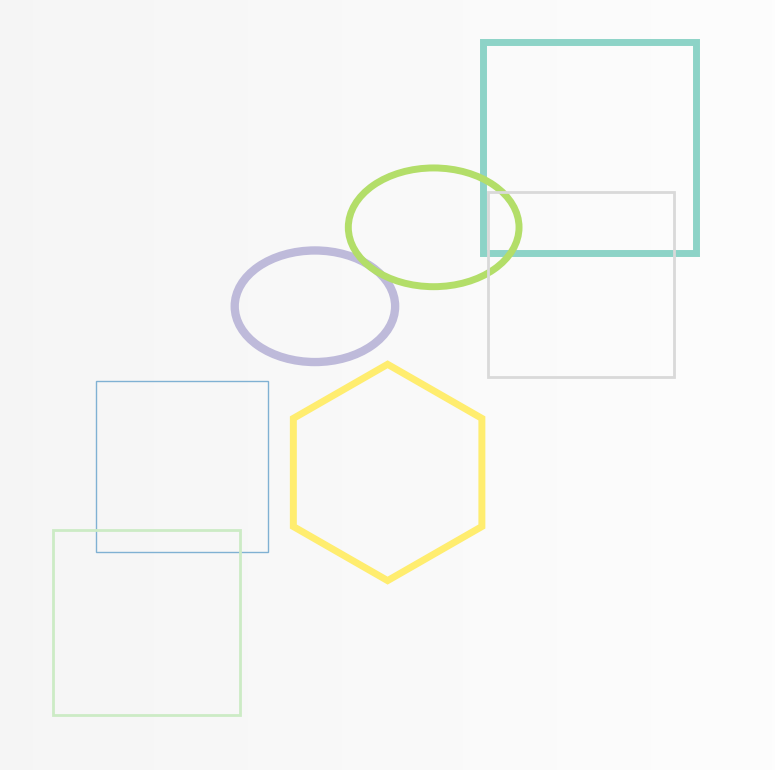[{"shape": "square", "thickness": 2.5, "radius": 0.69, "center": [0.76, 0.808]}, {"shape": "oval", "thickness": 3, "radius": 0.52, "center": [0.406, 0.602]}, {"shape": "square", "thickness": 0.5, "radius": 0.55, "center": [0.235, 0.394]}, {"shape": "oval", "thickness": 2.5, "radius": 0.55, "center": [0.56, 0.705]}, {"shape": "square", "thickness": 1, "radius": 0.6, "center": [0.749, 0.63]}, {"shape": "square", "thickness": 1, "radius": 0.6, "center": [0.189, 0.191]}, {"shape": "hexagon", "thickness": 2.5, "radius": 0.7, "center": [0.5, 0.386]}]